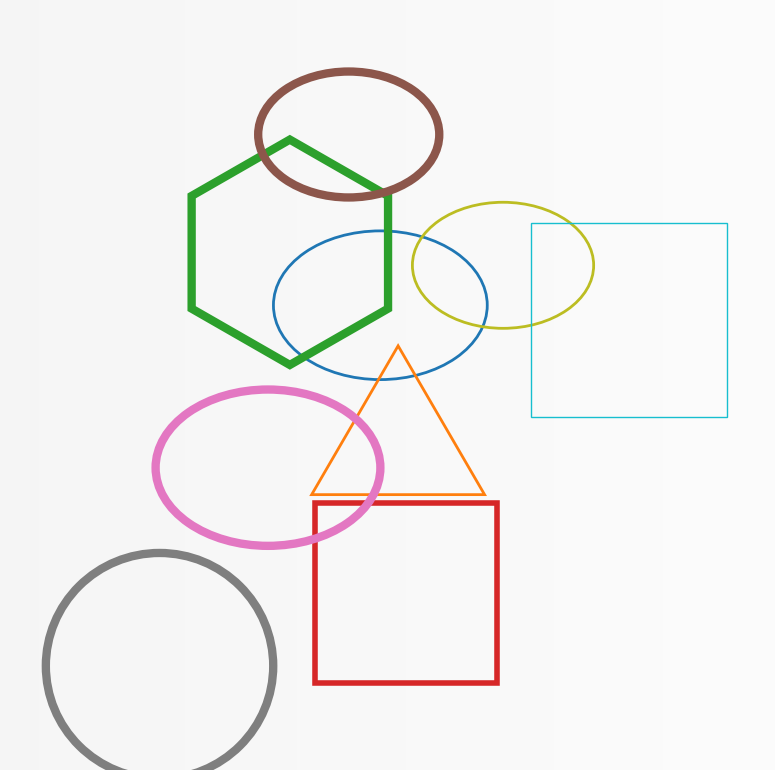[{"shape": "oval", "thickness": 1, "radius": 0.69, "center": [0.491, 0.604]}, {"shape": "triangle", "thickness": 1, "radius": 0.64, "center": [0.514, 0.422]}, {"shape": "hexagon", "thickness": 3, "radius": 0.73, "center": [0.374, 0.672]}, {"shape": "square", "thickness": 2, "radius": 0.59, "center": [0.524, 0.23]}, {"shape": "oval", "thickness": 3, "radius": 0.58, "center": [0.45, 0.825]}, {"shape": "oval", "thickness": 3, "radius": 0.73, "center": [0.346, 0.393]}, {"shape": "circle", "thickness": 3, "radius": 0.73, "center": [0.206, 0.135]}, {"shape": "oval", "thickness": 1, "radius": 0.58, "center": [0.649, 0.655]}, {"shape": "square", "thickness": 0.5, "radius": 0.63, "center": [0.811, 0.584]}]